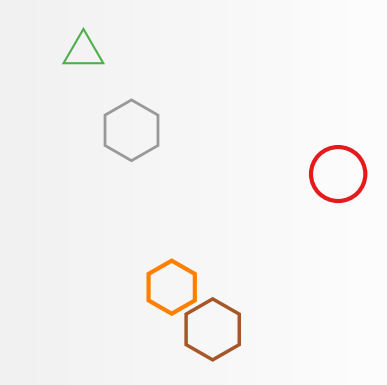[{"shape": "circle", "thickness": 3, "radius": 0.35, "center": [0.873, 0.548]}, {"shape": "triangle", "thickness": 1.5, "radius": 0.3, "center": [0.215, 0.865]}, {"shape": "hexagon", "thickness": 3, "radius": 0.34, "center": [0.443, 0.254]}, {"shape": "hexagon", "thickness": 2.5, "radius": 0.4, "center": [0.549, 0.144]}, {"shape": "hexagon", "thickness": 2, "radius": 0.39, "center": [0.339, 0.662]}]